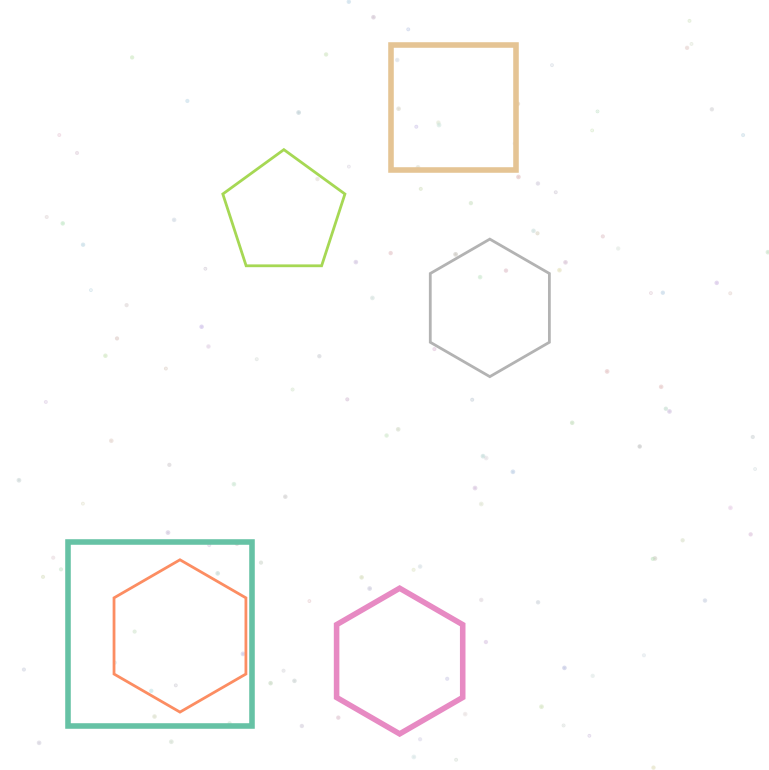[{"shape": "square", "thickness": 2, "radius": 0.6, "center": [0.208, 0.177]}, {"shape": "hexagon", "thickness": 1, "radius": 0.49, "center": [0.234, 0.174]}, {"shape": "hexagon", "thickness": 2, "radius": 0.47, "center": [0.519, 0.141]}, {"shape": "pentagon", "thickness": 1, "radius": 0.42, "center": [0.369, 0.722]}, {"shape": "square", "thickness": 2, "radius": 0.41, "center": [0.589, 0.861]}, {"shape": "hexagon", "thickness": 1, "radius": 0.45, "center": [0.636, 0.6]}]